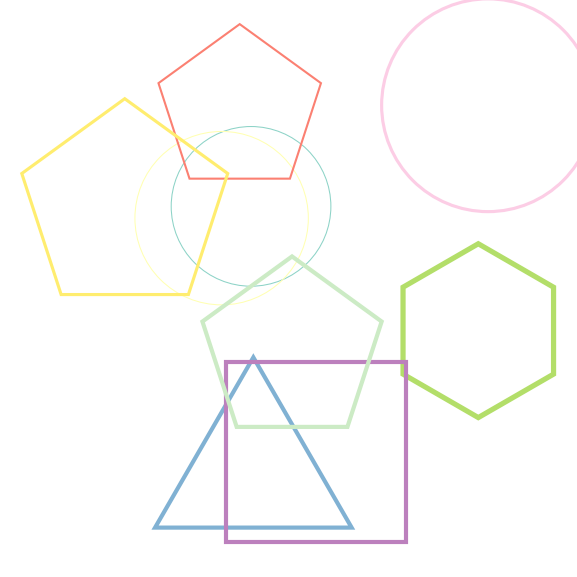[{"shape": "circle", "thickness": 0.5, "radius": 0.69, "center": [0.435, 0.642]}, {"shape": "circle", "thickness": 0.5, "radius": 0.75, "center": [0.384, 0.621]}, {"shape": "pentagon", "thickness": 1, "radius": 0.74, "center": [0.415, 0.809]}, {"shape": "triangle", "thickness": 2, "radius": 0.98, "center": [0.439, 0.184]}, {"shape": "hexagon", "thickness": 2.5, "radius": 0.75, "center": [0.828, 0.427]}, {"shape": "circle", "thickness": 1.5, "radius": 0.92, "center": [0.845, 0.817]}, {"shape": "square", "thickness": 2, "radius": 0.78, "center": [0.547, 0.216]}, {"shape": "pentagon", "thickness": 2, "radius": 0.82, "center": [0.506, 0.392]}, {"shape": "pentagon", "thickness": 1.5, "radius": 0.94, "center": [0.216, 0.641]}]